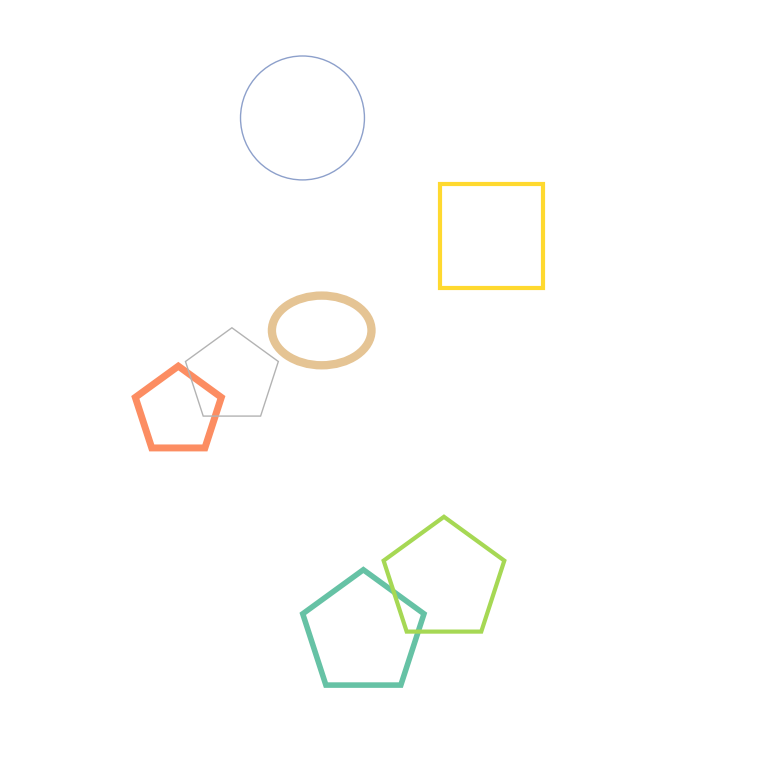[{"shape": "pentagon", "thickness": 2, "radius": 0.41, "center": [0.472, 0.177]}, {"shape": "pentagon", "thickness": 2.5, "radius": 0.29, "center": [0.232, 0.466]}, {"shape": "circle", "thickness": 0.5, "radius": 0.4, "center": [0.393, 0.847]}, {"shape": "pentagon", "thickness": 1.5, "radius": 0.41, "center": [0.577, 0.246]}, {"shape": "square", "thickness": 1.5, "radius": 0.34, "center": [0.638, 0.694]}, {"shape": "oval", "thickness": 3, "radius": 0.32, "center": [0.418, 0.571]}, {"shape": "pentagon", "thickness": 0.5, "radius": 0.32, "center": [0.301, 0.511]}]